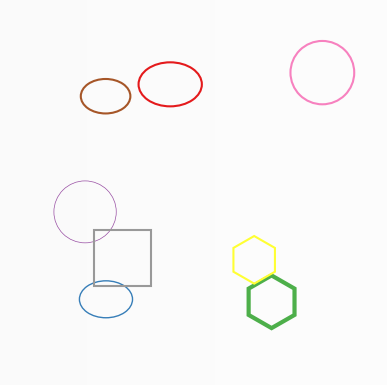[{"shape": "oval", "thickness": 1.5, "radius": 0.41, "center": [0.439, 0.781]}, {"shape": "oval", "thickness": 1, "radius": 0.34, "center": [0.273, 0.223]}, {"shape": "hexagon", "thickness": 3, "radius": 0.34, "center": [0.701, 0.216]}, {"shape": "circle", "thickness": 0.5, "radius": 0.4, "center": [0.22, 0.45]}, {"shape": "hexagon", "thickness": 1.5, "radius": 0.31, "center": [0.656, 0.325]}, {"shape": "oval", "thickness": 1.5, "radius": 0.32, "center": [0.272, 0.75]}, {"shape": "circle", "thickness": 1.5, "radius": 0.41, "center": [0.832, 0.811]}, {"shape": "square", "thickness": 1.5, "radius": 0.36, "center": [0.316, 0.329]}]